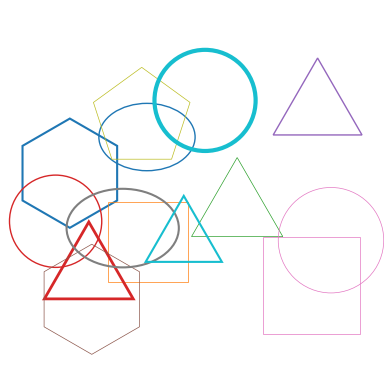[{"shape": "hexagon", "thickness": 1.5, "radius": 0.71, "center": [0.181, 0.55]}, {"shape": "oval", "thickness": 1, "radius": 0.62, "center": [0.382, 0.644]}, {"shape": "square", "thickness": 0.5, "radius": 0.52, "center": [0.384, 0.371]}, {"shape": "triangle", "thickness": 0.5, "radius": 0.68, "center": [0.616, 0.454]}, {"shape": "circle", "thickness": 1, "radius": 0.6, "center": [0.144, 0.425]}, {"shape": "triangle", "thickness": 2, "radius": 0.67, "center": [0.231, 0.29]}, {"shape": "triangle", "thickness": 1, "radius": 0.67, "center": [0.825, 0.716]}, {"shape": "hexagon", "thickness": 0.5, "radius": 0.72, "center": [0.238, 0.223]}, {"shape": "square", "thickness": 0.5, "radius": 0.63, "center": [0.809, 0.259]}, {"shape": "circle", "thickness": 0.5, "radius": 0.68, "center": [0.86, 0.376]}, {"shape": "oval", "thickness": 1.5, "radius": 0.73, "center": [0.319, 0.408]}, {"shape": "pentagon", "thickness": 0.5, "radius": 0.66, "center": [0.368, 0.693]}, {"shape": "triangle", "thickness": 1.5, "radius": 0.57, "center": [0.477, 0.377]}, {"shape": "circle", "thickness": 3, "radius": 0.66, "center": [0.533, 0.739]}]